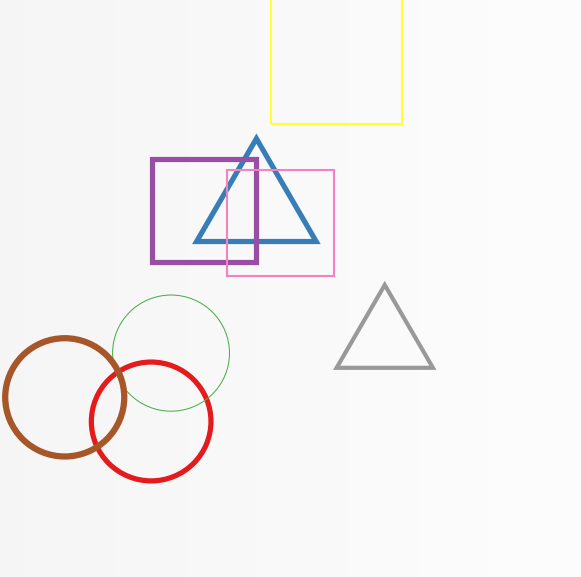[{"shape": "circle", "thickness": 2.5, "radius": 0.51, "center": [0.26, 0.269]}, {"shape": "triangle", "thickness": 2.5, "radius": 0.59, "center": [0.441, 0.64]}, {"shape": "circle", "thickness": 0.5, "radius": 0.5, "center": [0.294, 0.388]}, {"shape": "square", "thickness": 2.5, "radius": 0.45, "center": [0.351, 0.635]}, {"shape": "square", "thickness": 1, "radius": 0.57, "center": [0.579, 0.898]}, {"shape": "circle", "thickness": 3, "radius": 0.51, "center": [0.111, 0.311]}, {"shape": "square", "thickness": 1, "radius": 0.46, "center": [0.483, 0.613]}, {"shape": "triangle", "thickness": 2, "radius": 0.48, "center": [0.662, 0.41]}]